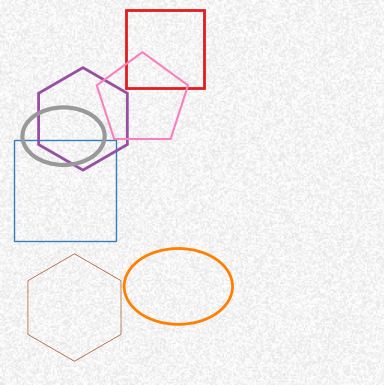[{"shape": "square", "thickness": 2, "radius": 0.5, "center": [0.428, 0.873]}, {"shape": "square", "thickness": 1, "radius": 0.66, "center": [0.169, 0.506]}, {"shape": "hexagon", "thickness": 2, "radius": 0.67, "center": [0.215, 0.691]}, {"shape": "oval", "thickness": 2, "radius": 0.7, "center": [0.463, 0.256]}, {"shape": "hexagon", "thickness": 0.5, "radius": 0.7, "center": [0.193, 0.201]}, {"shape": "pentagon", "thickness": 1.5, "radius": 0.62, "center": [0.37, 0.74]}, {"shape": "oval", "thickness": 3, "radius": 0.53, "center": [0.165, 0.646]}]